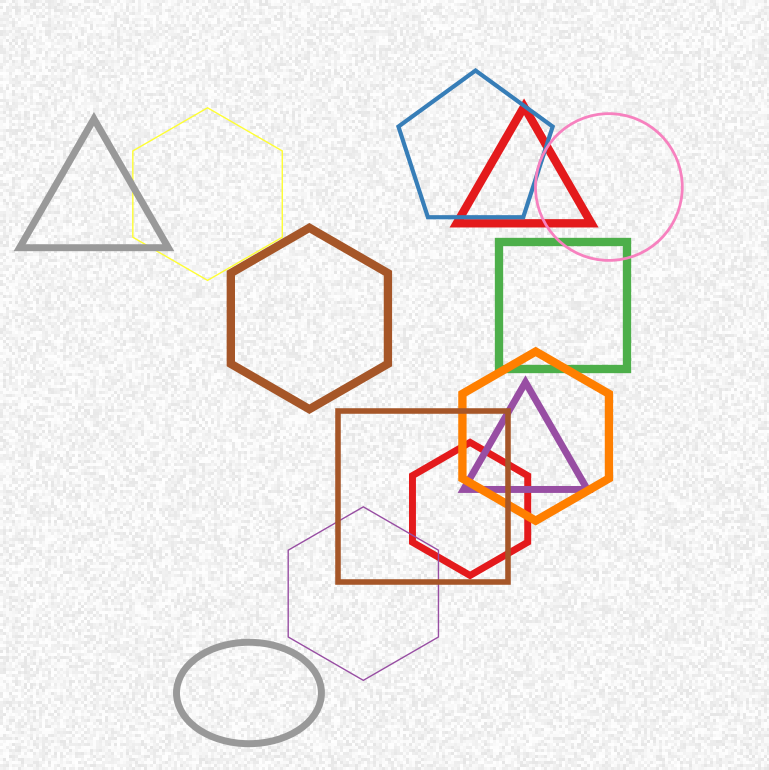[{"shape": "triangle", "thickness": 3, "radius": 0.5, "center": [0.681, 0.76]}, {"shape": "hexagon", "thickness": 2.5, "radius": 0.43, "center": [0.611, 0.339]}, {"shape": "pentagon", "thickness": 1.5, "radius": 0.53, "center": [0.618, 0.803]}, {"shape": "square", "thickness": 3, "radius": 0.41, "center": [0.731, 0.603]}, {"shape": "triangle", "thickness": 2.5, "radius": 0.46, "center": [0.682, 0.411]}, {"shape": "hexagon", "thickness": 0.5, "radius": 0.56, "center": [0.472, 0.229]}, {"shape": "hexagon", "thickness": 3, "radius": 0.55, "center": [0.696, 0.434]}, {"shape": "hexagon", "thickness": 0.5, "radius": 0.56, "center": [0.27, 0.748]}, {"shape": "square", "thickness": 2, "radius": 0.55, "center": [0.549, 0.355]}, {"shape": "hexagon", "thickness": 3, "radius": 0.59, "center": [0.402, 0.586]}, {"shape": "circle", "thickness": 1, "radius": 0.48, "center": [0.791, 0.757]}, {"shape": "triangle", "thickness": 2.5, "radius": 0.56, "center": [0.122, 0.734]}, {"shape": "oval", "thickness": 2.5, "radius": 0.47, "center": [0.323, 0.1]}]